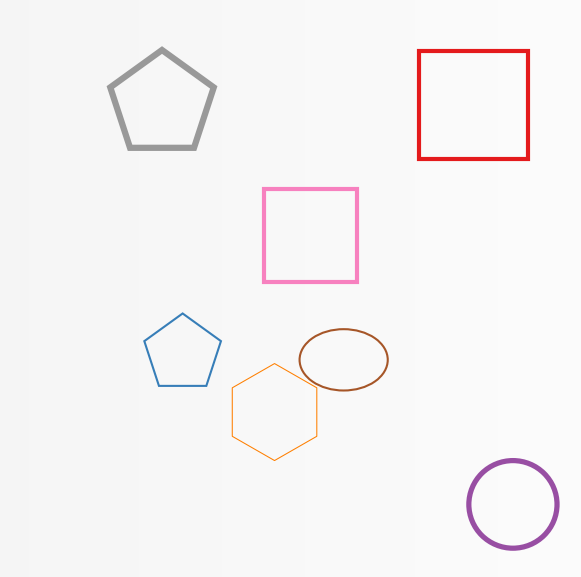[{"shape": "square", "thickness": 2, "radius": 0.47, "center": [0.815, 0.818]}, {"shape": "pentagon", "thickness": 1, "radius": 0.35, "center": [0.314, 0.387]}, {"shape": "circle", "thickness": 2.5, "radius": 0.38, "center": [0.882, 0.126]}, {"shape": "hexagon", "thickness": 0.5, "radius": 0.42, "center": [0.472, 0.286]}, {"shape": "oval", "thickness": 1, "radius": 0.38, "center": [0.591, 0.376]}, {"shape": "square", "thickness": 2, "radius": 0.4, "center": [0.534, 0.591]}, {"shape": "pentagon", "thickness": 3, "radius": 0.47, "center": [0.279, 0.819]}]